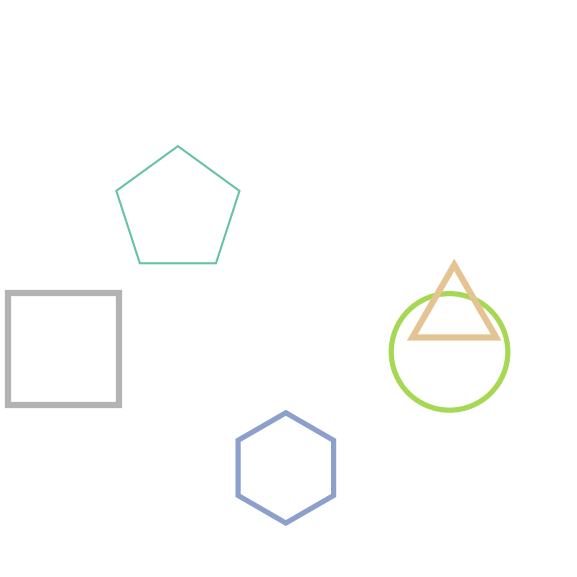[{"shape": "pentagon", "thickness": 1, "radius": 0.56, "center": [0.308, 0.634]}, {"shape": "hexagon", "thickness": 2.5, "radius": 0.48, "center": [0.495, 0.189]}, {"shape": "circle", "thickness": 2.5, "radius": 0.5, "center": [0.778, 0.39]}, {"shape": "triangle", "thickness": 3, "radius": 0.42, "center": [0.787, 0.457]}, {"shape": "square", "thickness": 3, "radius": 0.48, "center": [0.11, 0.395]}]